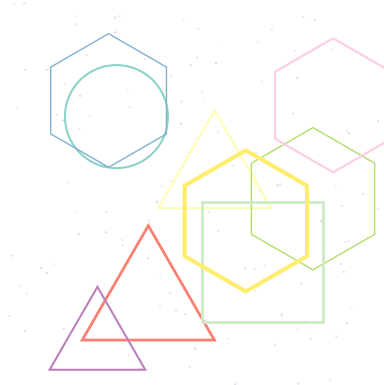[{"shape": "circle", "thickness": 1.5, "radius": 0.67, "center": [0.302, 0.697]}, {"shape": "triangle", "thickness": 1.5, "radius": 0.85, "center": [0.558, 0.544]}, {"shape": "triangle", "thickness": 2, "radius": 0.99, "center": [0.385, 0.216]}, {"shape": "hexagon", "thickness": 1, "radius": 0.87, "center": [0.282, 0.739]}, {"shape": "hexagon", "thickness": 1, "radius": 0.92, "center": [0.813, 0.484]}, {"shape": "hexagon", "thickness": 1.5, "radius": 0.87, "center": [0.865, 0.727]}, {"shape": "triangle", "thickness": 1.5, "radius": 0.72, "center": [0.253, 0.111]}, {"shape": "square", "thickness": 2, "radius": 0.78, "center": [0.682, 0.319]}, {"shape": "hexagon", "thickness": 3, "radius": 0.92, "center": [0.639, 0.426]}]